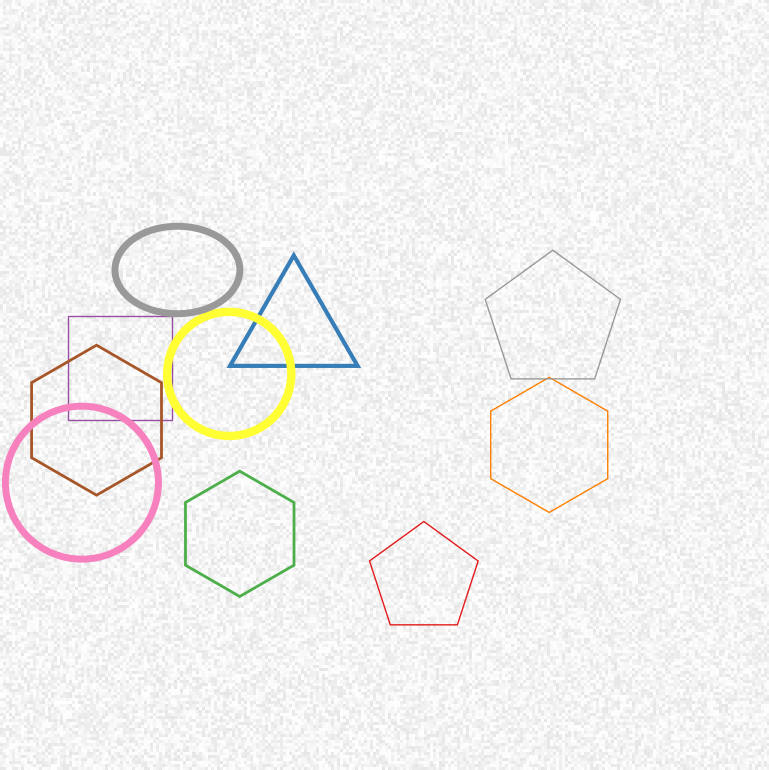[{"shape": "pentagon", "thickness": 0.5, "radius": 0.37, "center": [0.55, 0.249]}, {"shape": "triangle", "thickness": 1.5, "radius": 0.48, "center": [0.382, 0.573]}, {"shape": "hexagon", "thickness": 1, "radius": 0.41, "center": [0.311, 0.307]}, {"shape": "square", "thickness": 0.5, "radius": 0.34, "center": [0.155, 0.522]}, {"shape": "hexagon", "thickness": 0.5, "radius": 0.44, "center": [0.713, 0.422]}, {"shape": "circle", "thickness": 3, "radius": 0.4, "center": [0.298, 0.514]}, {"shape": "hexagon", "thickness": 1, "radius": 0.49, "center": [0.125, 0.454]}, {"shape": "circle", "thickness": 2.5, "radius": 0.5, "center": [0.106, 0.373]}, {"shape": "pentagon", "thickness": 0.5, "radius": 0.46, "center": [0.718, 0.583]}, {"shape": "oval", "thickness": 2.5, "radius": 0.41, "center": [0.23, 0.649]}]